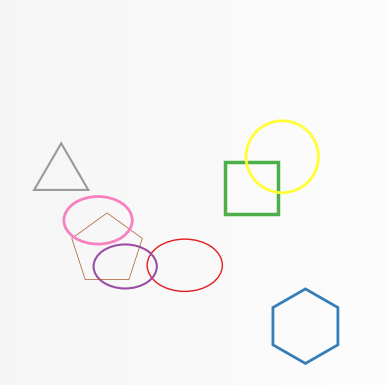[{"shape": "oval", "thickness": 1, "radius": 0.49, "center": [0.477, 0.311]}, {"shape": "hexagon", "thickness": 2, "radius": 0.48, "center": [0.788, 0.153]}, {"shape": "square", "thickness": 2.5, "radius": 0.34, "center": [0.65, 0.512]}, {"shape": "oval", "thickness": 1.5, "radius": 0.41, "center": [0.323, 0.308]}, {"shape": "circle", "thickness": 2, "radius": 0.47, "center": [0.728, 0.593]}, {"shape": "pentagon", "thickness": 0.5, "radius": 0.48, "center": [0.276, 0.351]}, {"shape": "oval", "thickness": 2, "radius": 0.44, "center": [0.253, 0.428]}, {"shape": "triangle", "thickness": 1.5, "radius": 0.4, "center": [0.158, 0.547]}]